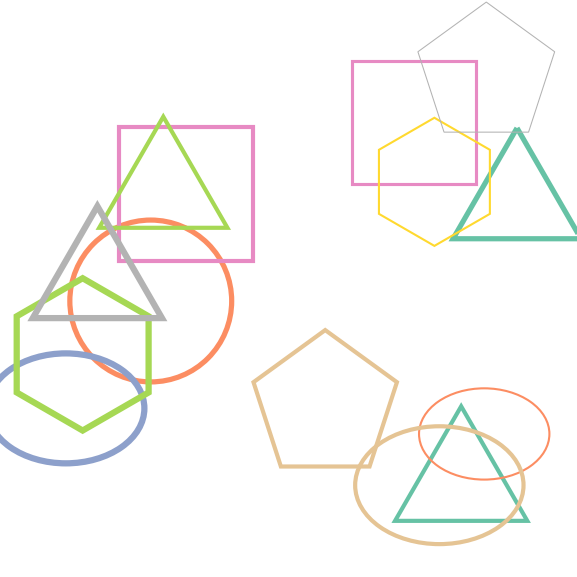[{"shape": "triangle", "thickness": 2.5, "radius": 0.64, "center": [0.895, 0.65]}, {"shape": "triangle", "thickness": 2, "radius": 0.66, "center": [0.799, 0.163]}, {"shape": "oval", "thickness": 1, "radius": 0.56, "center": [0.838, 0.248]}, {"shape": "circle", "thickness": 2.5, "radius": 0.7, "center": [0.261, 0.478]}, {"shape": "oval", "thickness": 3, "radius": 0.68, "center": [0.114, 0.292]}, {"shape": "square", "thickness": 1.5, "radius": 0.53, "center": [0.717, 0.787]}, {"shape": "square", "thickness": 2, "radius": 0.58, "center": [0.322, 0.663]}, {"shape": "hexagon", "thickness": 3, "radius": 0.66, "center": [0.143, 0.385]}, {"shape": "triangle", "thickness": 2, "radius": 0.64, "center": [0.283, 0.669]}, {"shape": "hexagon", "thickness": 1, "radius": 0.55, "center": [0.752, 0.684]}, {"shape": "pentagon", "thickness": 2, "radius": 0.65, "center": [0.563, 0.297]}, {"shape": "oval", "thickness": 2, "radius": 0.73, "center": [0.761, 0.159]}, {"shape": "pentagon", "thickness": 0.5, "radius": 0.62, "center": [0.842, 0.871]}, {"shape": "triangle", "thickness": 3, "radius": 0.65, "center": [0.169, 0.513]}]